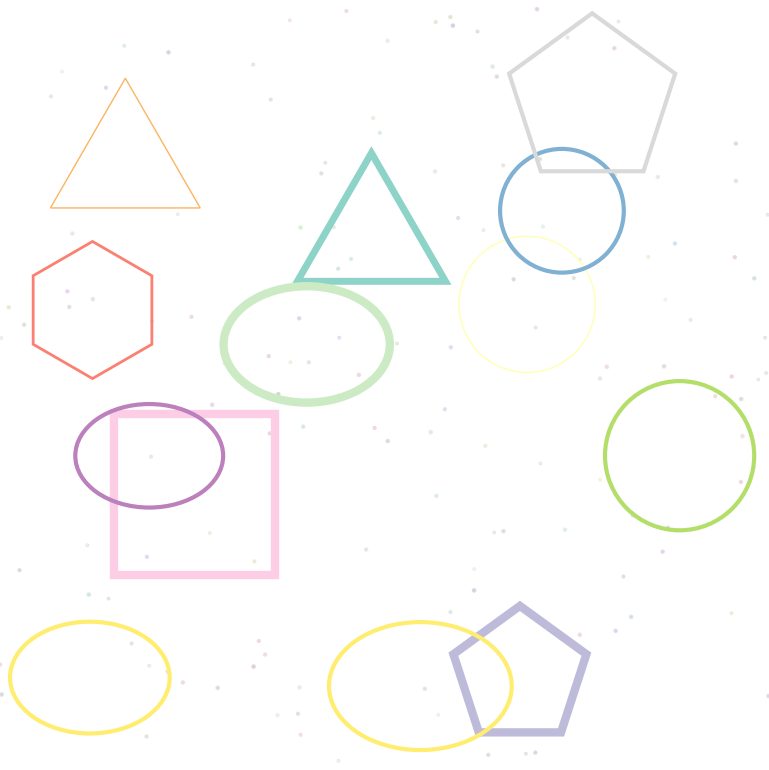[{"shape": "triangle", "thickness": 2.5, "radius": 0.56, "center": [0.482, 0.69]}, {"shape": "circle", "thickness": 0.5, "radius": 0.44, "center": [0.685, 0.605]}, {"shape": "pentagon", "thickness": 3, "radius": 0.45, "center": [0.675, 0.122]}, {"shape": "hexagon", "thickness": 1, "radius": 0.45, "center": [0.12, 0.597]}, {"shape": "circle", "thickness": 1.5, "radius": 0.4, "center": [0.73, 0.726]}, {"shape": "triangle", "thickness": 0.5, "radius": 0.56, "center": [0.163, 0.786]}, {"shape": "circle", "thickness": 1.5, "radius": 0.48, "center": [0.883, 0.408]}, {"shape": "square", "thickness": 3, "radius": 0.52, "center": [0.252, 0.358]}, {"shape": "pentagon", "thickness": 1.5, "radius": 0.57, "center": [0.769, 0.869]}, {"shape": "oval", "thickness": 1.5, "radius": 0.48, "center": [0.194, 0.408]}, {"shape": "oval", "thickness": 3, "radius": 0.54, "center": [0.398, 0.553]}, {"shape": "oval", "thickness": 1.5, "radius": 0.59, "center": [0.546, 0.109]}, {"shape": "oval", "thickness": 1.5, "radius": 0.52, "center": [0.117, 0.12]}]